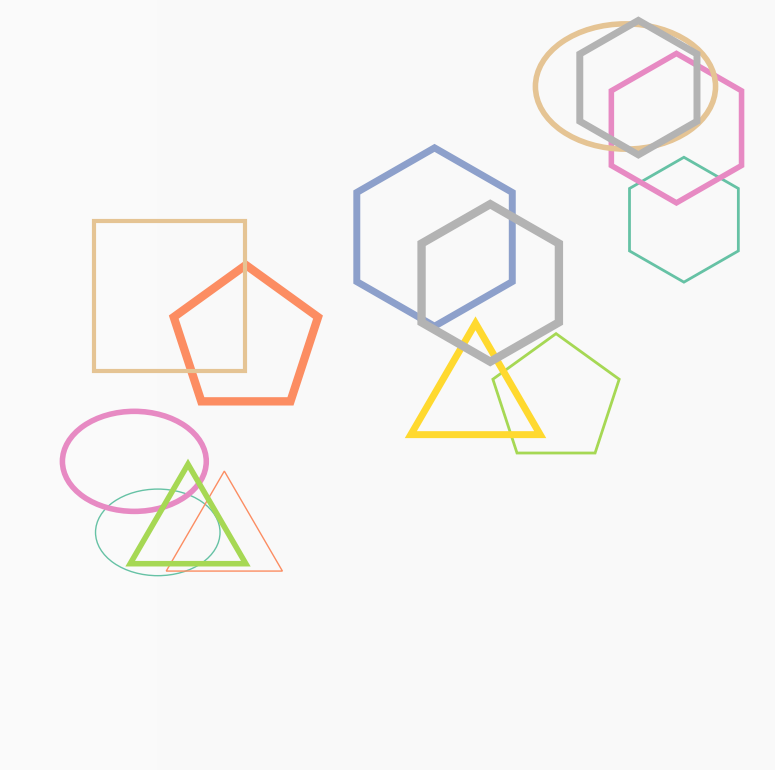[{"shape": "oval", "thickness": 0.5, "radius": 0.4, "center": [0.204, 0.309]}, {"shape": "hexagon", "thickness": 1, "radius": 0.41, "center": [0.882, 0.715]}, {"shape": "pentagon", "thickness": 3, "radius": 0.49, "center": [0.317, 0.558]}, {"shape": "triangle", "thickness": 0.5, "radius": 0.43, "center": [0.289, 0.302]}, {"shape": "hexagon", "thickness": 2.5, "radius": 0.58, "center": [0.561, 0.692]}, {"shape": "oval", "thickness": 2, "radius": 0.46, "center": [0.173, 0.401]}, {"shape": "hexagon", "thickness": 2, "radius": 0.48, "center": [0.873, 0.834]}, {"shape": "pentagon", "thickness": 1, "radius": 0.43, "center": [0.717, 0.481]}, {"shape": "triangle", "thickness": 2, "radius": 0.43, "center": [0.243, 0.311]}, {"shape": "triangle", "thickness": 2.5, "radius": 0.48, "center": [0.614, 0.484]}, {"shape": "square", "thickness": 1.5, "radius": 0.49, "center": [0.219, 0.615]}, {"shape": "oval", "thickness": 2, "radius": 0.58, "center": [0.807, 0.888]}, {"shape": "hexagon", "thickness": 2.5, "radius": 0.44, "center": [0.824, 0.886]}, {"shape": "hexagon", "thickness": 3, "radius": 0.51, "center": [0.633, 0.633]}]